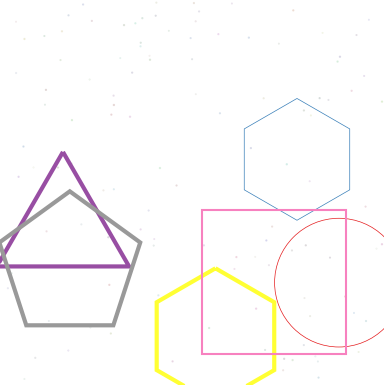[{"shape": "circle", "thickness": 0.5, "radius": 0.84, "center": [0.88, 0.266]}, {"shape": "hexagon", "thickness": 0.5, "radius": 0.79, "center": [0.771, 0.586]}, {"shape": "triangle", "thickness": 3, "radius": 0.99, "center": [0.164, 0.407]}, {"shape": "hexagon", "thickness": 3, "radius": 0.88, "center": [0.56, 0.127]}, {"shape": "square", "thickness": 1.5, "radius": 0.93, "center": [0.713, 0.269]}, {"shape": "pentagon", "thickness": 3, "radius": 0.96, "center": [0.181, 0.311]}]